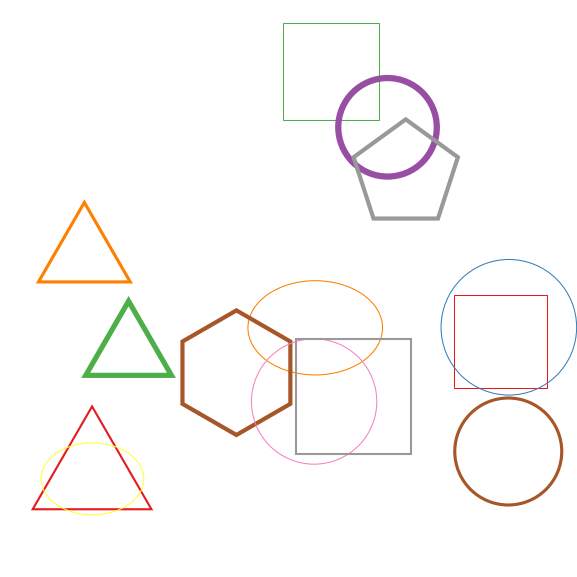[{"shape": "triangle", "thickness": 1, "radius": 0.59, "center": [0.159, 0.177]}, {"shape": "square", "thickness": 0.5, "radius": 0.4, "center": [0.866, 0.408]}, {"shape": "circle", "thickness": 0.5, "radius": 0.59, "center": [0.881, 0.432]}, {"shape": "square", "thickness": 0.5, "radius": 0.42, "center": [0.573, 0.876]}, {"shape": "triangle", "thickness": 2.5, "radius": 0.43, "center": [0.223, 0.392]}, {"shape": "circle", "thickness": 3, "radius": 0.43, "center": [0.671, 0.779]}, {"shape": "triangle", "thickness": 1.5, "radius": 0.46, "center": [0.146, 0.557]}, {"shape": "oval", "thickness": 0.5, "radius": 0.58, "center": [0.546, 0.431]}, {"shape": "oval", "thickness": 0.5, "radius": 0.45, "center": [0.16, 0.17]}, {"shape": "circle", "thickness": 1.5, "radius": 0.46, "center": [0.88, 0.217]}, {"shape": "hexagon", "thickness": 2, "radius": 0.54, "center": [0.409, 0.354]}, {"shape": "circle", "thickness": 0.5, "radius": 0.54, "center": [0.544, 0.304]}, {"shape": "square", "thickness": 1, "radius": 0.5, "center": [0.612, 0.313]}, {"shape": "pentagon", "thickness": 2, "radius": 0.47, "center": [0.703, 0.698]}]